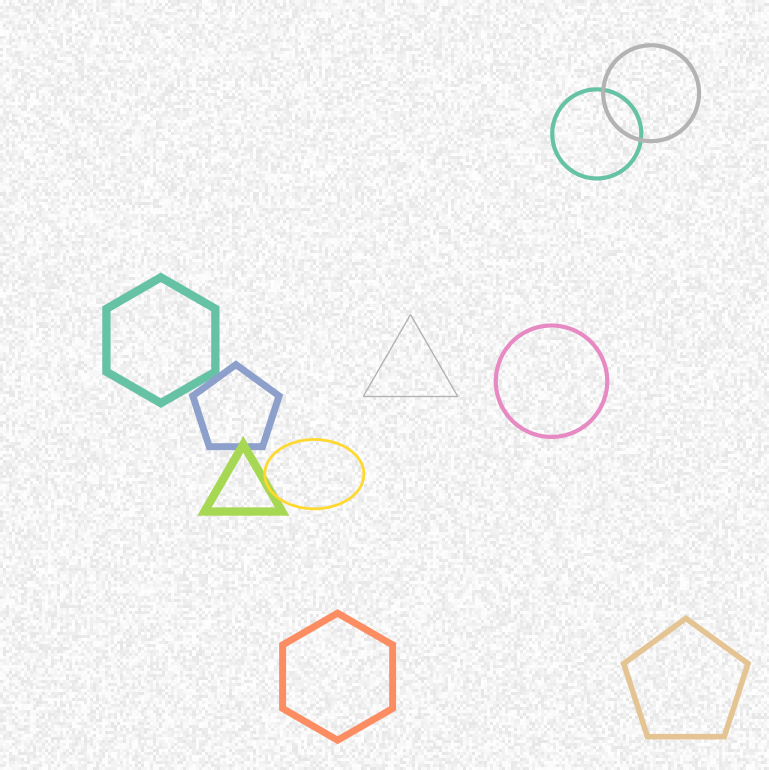[{"shape": "circle", "thickness": 1.5, "radius": 0.29, "center": [0.775, 0.826]}, {"shape": "hexagon", "thickness": 3, "radius": 0.41, "center": [0.209, 0.558]}, {"shape": "hexagon", "thickness": 2.5, "radius": 0.41, "center": [0.438, 0.121]}, {"shape": "pentagon", "thickness": 2.5, "radius": 0.29, "center": [0.306, 0.468]}, {"shape": "circle", "thickness": 1.5, "radius": 0.36, "center": [0.716, 0.505]}, {"shape": "triangle", "thickness": 3, "radius": 0.29, "center": [0.316, 0.365]}, {"shape": "oval", "thickness": 1, "radius": 0.32, "center": [0.408, 0.384]}, {"shape": "pentagon", "thickness": 2, "radius": 0.42, "center": [0.891, 0.112]}, {"shape": "circle", "thickness": 1.5, "radius": 0.31, "center": [0.846, 0.879]}, {"shape": "triangle", "thickness": 0.5, "radius": 0.35, "center": [0.533, 0.521]}]